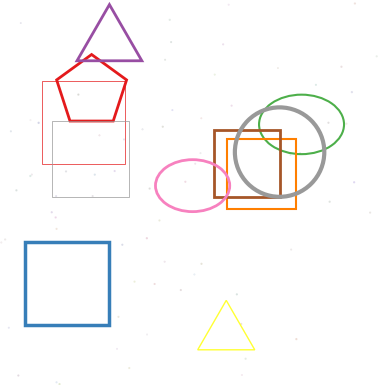[{"shape": "square", "thickness": 0.5, "radius": 0.54, "center": [0.217, 0.682]}, {"shape": "pentagon", "thickness": 2, "radius": 0.48, "center": [0.238, 0.763]}, {"shape": "square", "thickness": 2.5, "radius": 0.54, "center": [0.174, 0.264]}, {"shape": "oval", "thickness": 1.5, "radius": 0.55, "center": [0.783, 0.677]}, {"shape": "triangle", "thickness": 2, "radius": 0.49, "center": [0.284, 0.891]}, {"shape": "square", "thickness": 1.5, "radius": 0.45, "center": [0.679, 0.548]}, {"shape": "triangle", "thickness": 1, "radius": 0.43, "center": [0.588, 0.134]}, {"shape": "square", "thickness": 2, "radius": 0.43, "center": [0.641, 0.575]}, {"shape": "oval", "thickness": 2, "radius": 0.48, "center": [0.5, 0.518]}, {"shape": "square", "thickness": 0.5, "radius": 0.5, "center": [0.235, 0.587]}, {"shape": "circle", "thickness": 3, "radius": 0.58, "center": [0.726, 0.605]}]